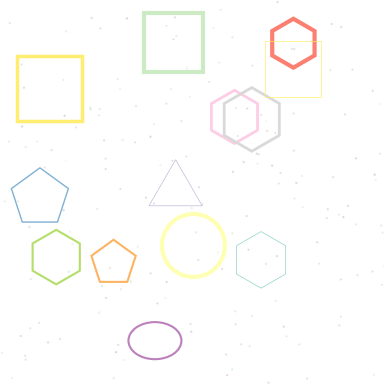[{"shape": "hexagon", "thickness": 0.5, "radius": 0.37, "center": [0.678, 0.325]}, {"shape": "circle", "thickness": 3, "radius": 0.41, "center": [0.502, 0.362]}, {"shape": "triangle", "thickness": 0.5, "radius": 0.4, "center": [0.456, 0.505]}, {"shape": "hexagon", "thickness": 3, "radius": 0.32, "center": [0.762, 0.888]}, {"shape": "pentagon", "thickness": 1, "radius": 0.39, "center": [0.104, 0.486]}, {"shape": "pentagon", "thickness": 1.5, "radius": 0.3, "center": [0.295, 0.317]}, {"shape": "hexagon", "thickness": 1.5, "radius": 0.35, "center": [0.146, 0.332]}, {"shape": "hexagon", "thickness": 2, "radius": 0.35, "center": [0.609, 0.696]}, {"shape": "hexagon", "thickness": 2, "radius": 0.41, "center": [0.654, 0.69]}, {"shape": "oval", "thickness": 1.5, "radius": 0.34, "center": [0.402, 0.115]}, {"shape": "square", "thickness": 3, "radius": 0.38, "center": [0.451, 0.889]}, {"shape": "square", "thickness": 2.5, "radius": 0.42, "center": [0.13, 0.771]}, {"shape": "square", "thickness": 0.5, "radius": 0.36, "center": [0.762, 0.82]}]